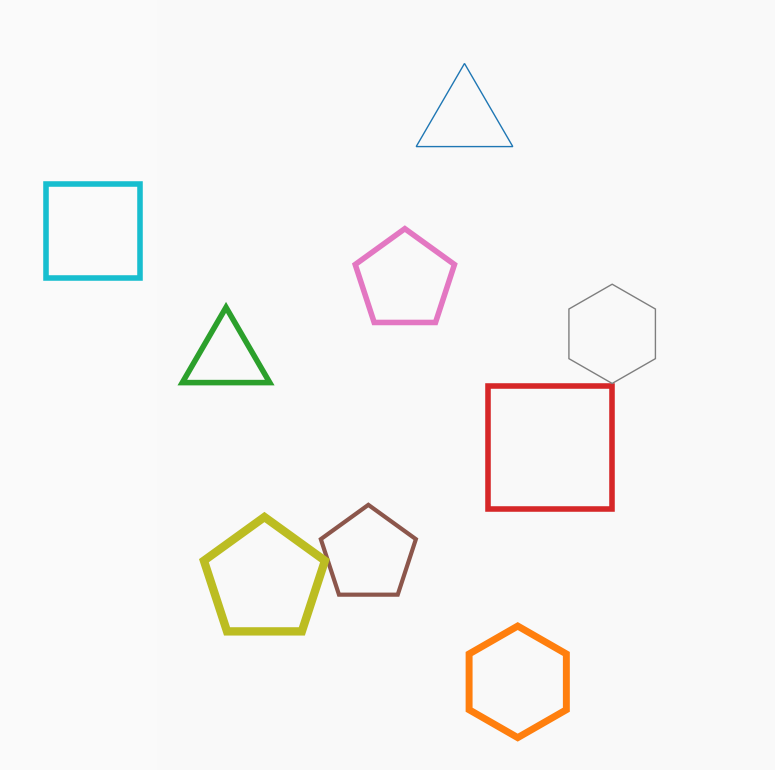[{"shape": "triangle", "thickness": 0.5, "radius": 0.36, "center": [0.599, 0.846]}, {"shape": "hexagon", "thickness": 2.5, "radius": 0.36, "center": [0.668, 0.114]}, {"shape": "triangle", "thickness": 2, "radius": 0.33, "center": [0.292, 0.536]}, {"shape": "square", "thickness": 2, "radius": 0.4, "center": [0.71, 0.419]}, {"shape": "pentagon", "thickness": 1.5, "radius": 0.32, "center": [0.475, 0.28]}, {"shape": "pentagon", "thickness": 2, "radius": 0.34, "center": [0.522, 0.636]}, {"shape": "hexagon", "thickness": 0.5, "radius": 0.32, "center": [0.79, 0.566]}, {"shape": "pentagon", "thickness": 3, "radius": 0.41, "center": [0.341, 0.246]}, {"shape": "square", "thickness": 2, "radius": 0.3, "center": [0.12, 0.7]}]